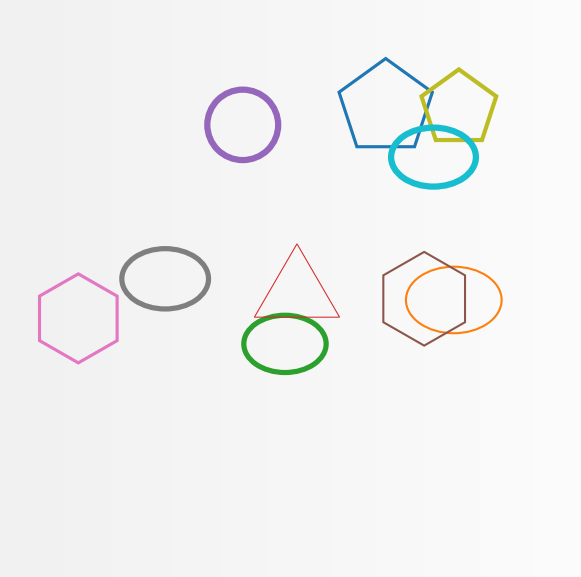[{"shape": "pentagon", "thickness": 1.5, "radius": 0.42, "center": [0.664, 0.813]}, {"shape": "oval", "thickness": 1, "radius": 0.41, "center": [0.781, 0.48]}, {"shape": "oval", "thickness": 2.5, "radius": 0.35, "center": [0.49, 0.404]}, {"shape": "triangle", "thickness": 0.5, "radius": 0.42, "center": [0.511, 0.492]}, {"shape": "circle", "thickness": 3, "radius": 0.3, "center": [0.418, 0.783]}, {"shape": "hexagon", "thickness": 1, "radius": 0.41, "center": [0.73, 0.482]}, {"shape": "hexagon", "thickness": 1.5, "radius": 0.39, "center": [0.135, 0.448]}, {"shape": "oval", "thickness": 2.5, "radius": 0.37, "center": [0.284, 0.516]}, {"shape": "pentagon", "thickness": 2, "radius": 0.34, "center": [0.789, 0.811]}, {"shape": "oval", "thickness": 3, "radius": 0.36, "center": [0.746, 0.727]}]